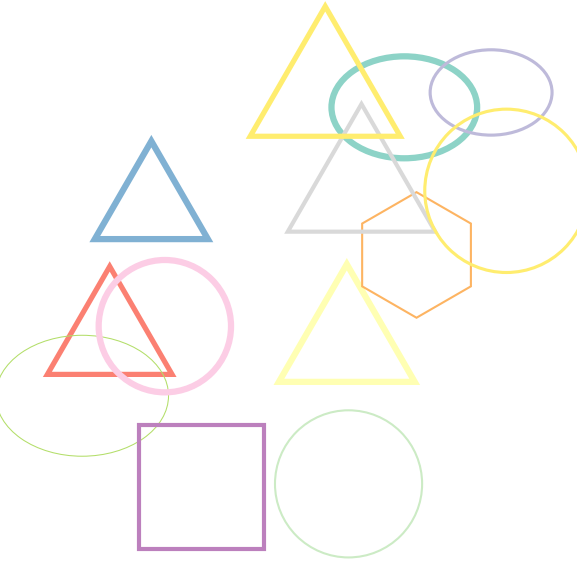[{"shape": "oval", "thickness": 3, "radius": 0.63, "center": [0.7, 0.813]}, {"shape": "triangle", "thickness": 3, "radius": 0.68, "center": [0.601, 0.406]}, {"shape": "oval", "thickness": 1.5, "radius": 0.53, "center": [0.85, 0.839]}, {"shape": "triangle", "thickness": 2.5, "radius": 0.62, "center": [0.19, 0.413]}, {"shape": "triangle", "thickness": 3, "radius": 0.57, "center": [0.262, 0.642]}, {"shape": "hexagon", "thickness": 1, "radius": 0.54, "center": [0.721, 0.558]}, {"shape": "oval", "thickness": 0.5, "radius": 0.75, "center": [0.142, 0.314]}, {"shape": "circle", "thickness": 3, "radius": 0.57, "center": [0.285, 0.434]}, {"shape": "triangle", "thickness": 2, "radius": 0.74, "center": [0.626, 0.672]}, {"shape": "square", "thickness": 2, "radius": 0.54, "center": [0.349, 0.156]}, {"shape": "circle", "thickness": 1, "radius": 0.64, "center": [0.604, 0.161]}, {"shape": "triangle", "thickness": 2.5, "radius": 0.75, "center": [0.563, 0.838]}, {"shape": "circle", "thickness": 1.5, "radius": 0.71, "center": [0.877, 0.669]}]